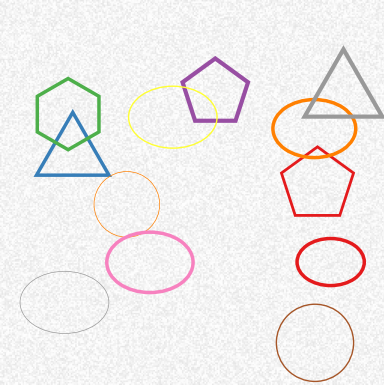[{"shape": "oval", "thickness": 2.5, "radius": 0.44, "center": [0.859, 0.319]}, {"shape": "pentagon", "thickness": 2, "radius": 0.49, "center": [0.825, 0.52]}, {"shape": "triangle", "thickness": 2.5, "radius": 0.54, "center": [0.189, 0.599]}, {"shape": "hexagon", "thickness": 2.5, "radius": 0.46, "center": [0.177, 0.704]}, {"shape": "pentagon", "thickness": 3, "radius": 0.45, "center": [0.559, 0.759]}, {"shape": "oval", "thickness": 2.5, "radius": 0.54, "center": [0.816, 0.666]}, {"shape": "circle", "thickness": 0.5, "radius": 0.43, "center": [0.33, 0.469]}, {"shape": "oval", "thickness": 1, "radius": 0.57, "center": [0.449, 0.696]}, {"shape": "circle", "thickness": 1, "radius": 0.5, "center": [0.818, 0.11]}, {"shape": "oval", "thickness": 2.5, "radius": 0.56, "center": [0.389, 0.319]}, {"shape": "triangle", "thickness": 3, "radius": 0.58, "center": [0.892, 0.755]}, {"shape": "oval", "thickness": 0.5, "radius": 0.58, "center": [0.167, 0.215]}]